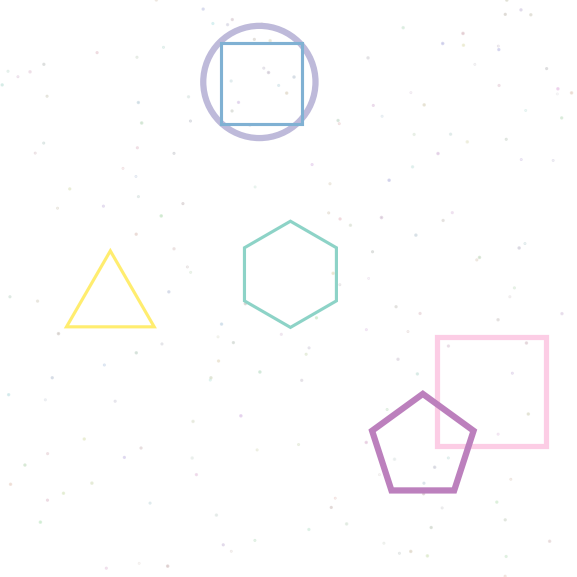[{"shape": "hexagon", "thickness": 1.5, "radius": 0.46, "center": [0.503, 0.524]}, {"shape": "circle", "thickness": 3, "radius": 0.49, "center": [0.449, 0.857]}, {"shape": "square", "thickness": 1.5, "radius": 0.35, "center": [0.453, 0.854]}, {"shape": "square", "thickness": 2.5, "radius": 0.47, "center": [0.851, 0.321]}, {"shape": "pentagon", "thickness": 3, "radius": 0.46, "center": [0.732, 0.225]}, {"shape": "triangle", "thickness": 1.5, "radius": 0.44, "center": [0.191, 0.477]}]